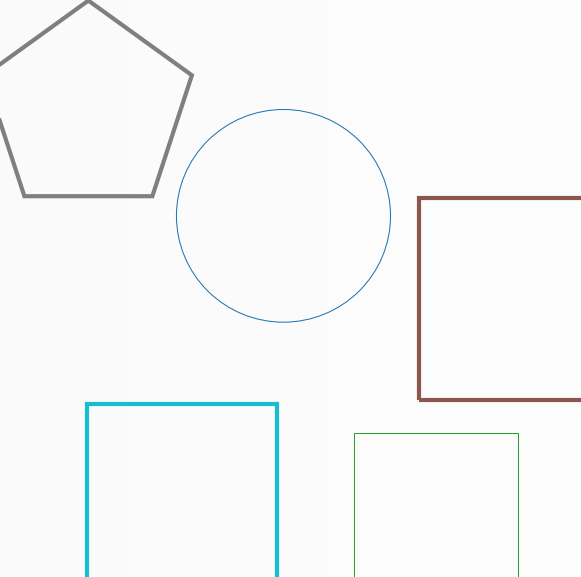[{"shape": "circle", "thickness": 0.5, "radius": 0.92, "center": [0.488, 0.625]}, {"shape": "square", "thickness": 0.5, "radius": 0.7, "center": [0.75, 0.109]}, {"shape": "square", "thickness": 2, "radius": 0.87, "center": [0.895, 0.481]}, {"shape": "pentagon", "thickness": 2, "radius": 0.94, "center": [0.152, 0.811]}, {"shape": "square", "thickness": 2, "radius": 0.82, "center": [0.313, 0.136]}]